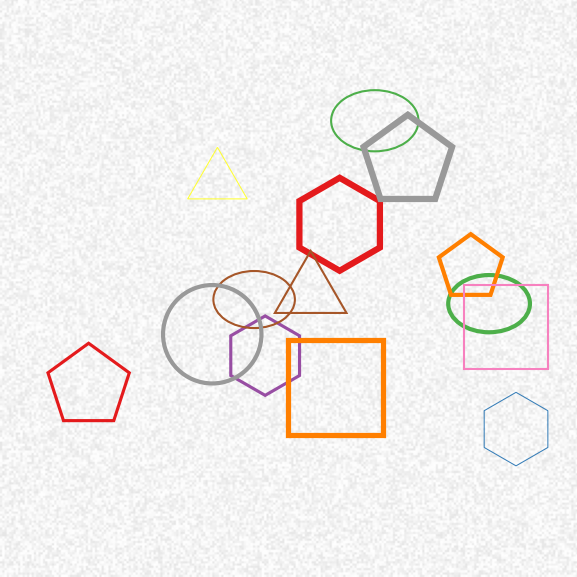[{"shape": "pentagon", "thickness": 1.5, "radius": 0.37, "center": [0.153, 0.331]}, {"shape": "hexagon", "thickness": 3, "radius": 0.4, "center": [0.588, 0.611]}, {"shape": "hexagon", "thickness": 0.5, "radius": 0.32, "center": [0.894, 0.256]}, {"shape": "oval", "thickness": 1, "radius": 0.38, "center": [0.649, 0.79]}, {"shape": "oval", "thickness": 2, "radius": 0.35, "center": [0.847, 0.473]}, {"shape": "hexagon", "thickness": 1.5, "radius": 0.34, "center": [0.459, 0.383]}, {"shape": "square", "thickness": 2.5, "radius": 0.41, "center": [0.581, 0.328]}, {"shape": "pentagon", "thickness": 2, "radius": 0.29, "center": [0.815, 0.536]}, {"shape": "triangle", "thickness": 0.5, "radius": 0.3, "center": [0.377, 0.684]}, {"shape": "triangle", "thickness": 1, "radius": 0.36, "center": [0.538, 0.493]}, {"shape": "oval", "thickness": 1, "radius": 0.35, "center": [0.44, 0.48]}, {"shape": "square", "thickness": 1, "radius": 0.36, "center": [0.876, 0.433]}, {"shape": "pentagon", "thickness": 3, "radius": 0.4, "center": [0.706, 0.72]}, {"shape": "circle", "thickness": 2, "radius": 0.43, "center": [0.368, 0.42]}]